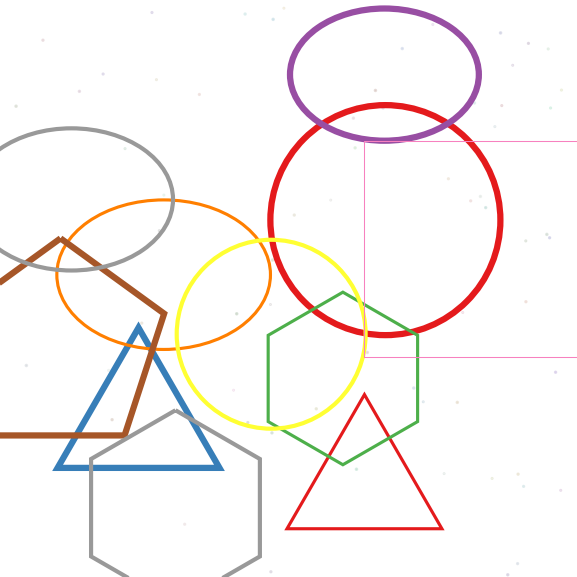[{"shape": "circle", "thickness": 3, "radius": 1.0, "center": [0.667, 0.618]}, {"shape": "triangle", "thickness": 1.5, "radius": 0.77, "center": [0.631, 0.161]}, {"shape": "triangle", "thickness": 3, "radius": 0.81, "center": [0.24, 0.27]}, {"shape": "hexagon", "thickness": 1.5, "radius": 0.75, "center": [0.594, 0.344]}, {"shape": "oval", "thickness": 3, "radius": 0.82, "center": [0.666, 0.87]}, {"shape": "oval", "thickness": 1.5, "radius": 0.92, "center": [0.283, 0.523]}, {"shape": "circle", "thickness": 2, "radius": 0.82, "center": [0.47, 0.42]}, {"shape": "pentagon", "thickness": 3, "radius": 0.94, "center": [0.105, 0.398]}, {"shape": "square", "thickness": 0.5, "radius": 0.93, "center": [0.818, 0.568]}, {"shape": "oval", "thickness": 2, "radius": 0.88, "center": [0.124, 0.654]}, {"shape": "hexagon", "thickness": 2, "radius": 0.84, "center": [0.304, 0.12]}]